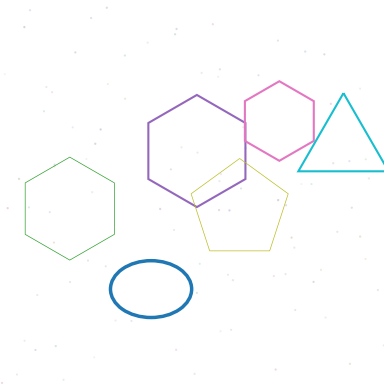[{"shape": "oval", "thickness": 2.5, "radius": 0.53, "center": [0.392, 0.249]}, {"shape": "hexagon", "thickness": 0.5, "radius": 0.67, "center": [0.181, 0.458]}, {"shape": "hexagon", "thickness": 1.5, "radius": 0.73, "center": [0.511, 0.608]}, {"shape": "hexagon", "thickness": 1.5, "radius": 0.52, "center": [0.726, 0.686]}, {"shape": "pentagon", "thickness": 0.5, "radius": 0.66, "center": [0.622, 0.456]}, {"shape": "triangle", "thickness": 1.5, "radius": 0.68, "center": [0.892, 0.623]}]